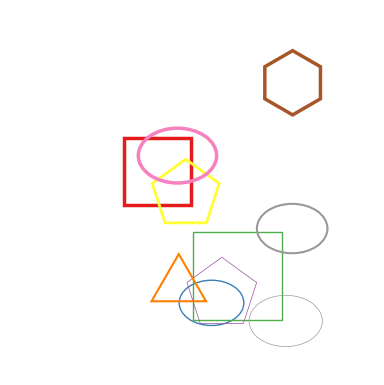[{"shape": "square", "thickness": 2.5, "radius": 0.44, "center": [0.41, 0.555]}, {"shape": "oval", "thickness": 1, "radius": 0.42, "center": [0.549, 0.213]}, {"shape": "square", "thickness": 1, "radius": 0.57, "center": [0.617, 0.283]}, {"shape": "pentagon", "thickness": 0.5, "radius": 0.48, "center": [0.576, 0.237]}, {"shape": "triangle", "thickness": 1.5, "radius": 0.41, "center": [0.464, 0.258]}, {"shape": "pentagon", "thickness": 2, "radius": 0.46, "center": [0.482, 0.495]}, {"shape": "hexagon", "thickness": 2.5, "radius": 0.42, "center": [0.76, 0.785]}, {"shape": "oval", "thickness": 2.5, "radius": 0.51, "center": [0.461, 0.596]}, {"shape": "oval", "thickness": 0.5, "radius": 0.48, "center": [0.742, 0.166]}, {"shape": "oval", "thickness": 1.5, "radius": 0.46, "center": [0.759, 0.406]}]